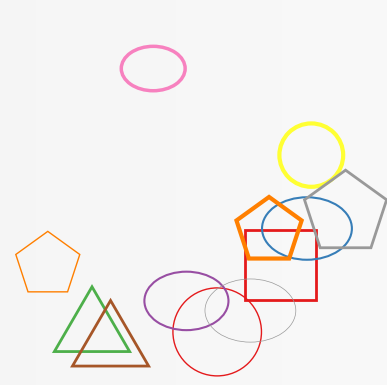[{"shape": "circle", "thickness": 1, "radius": 0.57, "center": [0.561, 0.138]}, {"shape": "square", "thickness": 2, "radius": 0.46, "center": [0.723, 0.311]}, {"shape": "oval", "thickness": 1.5, "radius": 0.58, "center": [0.792, 0.406]}, {"shape": "triangle", "thickness": 2, "radius": 0.56, "center": [0.237, 0.143]}, {"shape": "oval", "thickness": 1.5, "radius": 0.54, "center": [0.481, 0.218]}, {"shape": "pentagon", "thickness": 1, "radius": 0.43, "center": [0.123, 0.312]}, {"shape": "pentagon", "thickness": 3, "radius": 0.44, "center": [0.694, 0.4]}, {"shape": "circle", "thickness": 3, "radius": 0.41, "center": [0.803, 0.597]}, {"shape": "triangle", "thickness": 2, "radius": 0.57, "center": [0.285, 0.106]}, {"shape": "oval", "thickness": 2.5, "radius": 0.41, "center": [0.395, 0.822]}, {"shape": "pentagon", "thickness": 2, "radius": 0.56, "center": [0.892, 0.447]}, {"shape": "oval", "thickness": 0.5, "radius": 0.59, "center": [0.646, 0.193]}]